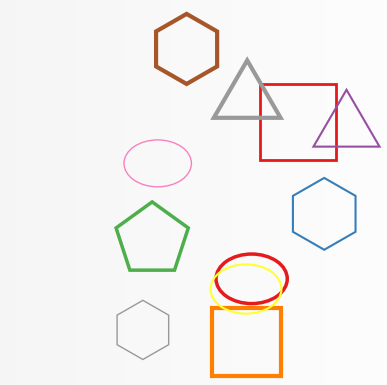[{"shape": "square", "thickness": 2, "radius": 0.49, "center": [0.769, 0.682]}, {"shape": "oval", "thickness": 2.5, "radius": 0.46, "center": [0.649, 0.276]}, {"shape": "hexagon", "thickness": 1.5, "radius": 0.47, "center": [0.837, 0.445]}, {"shape": "pentagon", "thickness": 2.5, "radius": 0.49, "center": [0.393, 0.378]}, {"shape": "triangle", "thickness": 1.5, "radius": 0.49, "center": [0.894, 0.668]}, {"shape": "square", "thickness": 3, "radius": 0.44, "center": [0.636, 0.112]}, {"shape": "oval", "thickness": 1.5, "radius": 0.46, "center": [0.635, 0.249]}, {"shape": "hexagon", "thickness": 3, "radius": 0.45, "center": [0.482, 0.873]}, {"shape": "oval", "thickness": 1, "radius": 0.44, "center": [0.407, 0.576]}, {"shape": "triangle", "thickness": 3, "radius": 0.5, "center": [0.638, 0.744]}, {"shape": "hexagon", "thickness": 1, "radius": 0.38, "center": [0.369, 0.143]}]